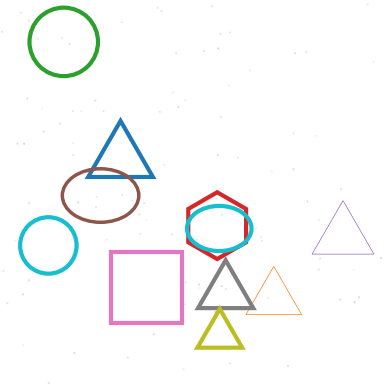[{"shape": "triangle", "thickness": 3, "radius": 0.49, "center": [0.313, 0.589]}, {"shape": "triangle", "thickness": 0.5, "radius": 0.42, "center": [0.711, 0.225]}, {"shape": "circle", "thickness": 3, "radius": 0.44, "center": [0.166, 0.891]}, {"shape": "hexagon", "thickness": 3, "radius": 0.43, "center": [0.564, 0.414]}, {"shape": "triangle", "thickness": 0.5, "radius": 0.46, "center": [0.891, 0.386]}, {"shape": "oval", "thickness": 2.5, "radius": 0.5, "center": [0.261, 0.492]}, {"shape": "square", "thickness": 3, "radius": 0.46, "center": [0.38, 0.254]}, {"shape": "triangle", "thickness": 3, "radius": 0.41, "center": [0.586, 0.241]}, {"shape": "triangle", "thickness": 3, "radius": 0.34, "center": [0.571, 0.13]}, {"shape": "circle", "thickness": 3, "radius": 0.37, "center": [0.126, 0.362]}, {"shape": "oval", "thickness": 3, "radius": 0.42, "center": [0.569, 0.407]}]